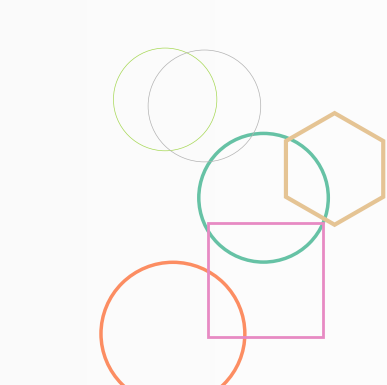[{"shape": "circle", "thickness": 2.5, "radius": 0.84, "center": [0.68, 0.486]}, {"shape": "circle", "thickness": 2.5, "radius": 0.93, "center": [0.446, 0.133]}, {"shape": "square", "thickness": 2, "radius": 0.74, "center": [0.685, 0.273]}, {"shape": "circle", "thickness": 0.5, "radius": 0.67, "center": [0.426, 0.742]}, {"shape": "hexagon", "thickness": 3, "radius": 0.72, "center": [0.863, 0.561]}, {"shape": "circle", "thickness": 0.5, "radius": 0.73, "center": [0.528, 0.725]}]